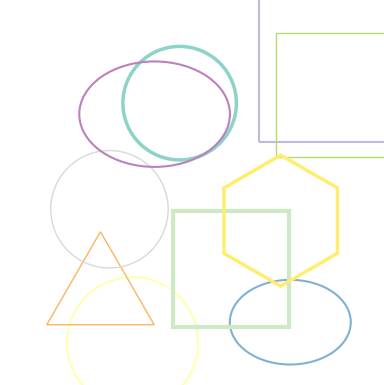[{"shape": "circle", "thickness": 2.5, "radius": 0.74, "center": [0.467, 0.732]}, {"shape": "circle", "thickness": 1.5, "radius": 0.85, "center": [0.344, 0.11]}, {"shape": "square", "thickness": 1.5, "radius": 0.94, "center": [0.861, 0.819]}, {"shape": "oval", "thickness": 1.5, "radius": 0.79, "center": [0.754, 0.163]}, {"shape": "triangle", "thickness": 1, "radius": 0.81, "center": [0.261, 0.237]}, {"shape": "square", "thickness": 1, "radius": 0.81, "center": [0.877, 0.754]}, {"shape": "circle", "thickness": 1, "radius": 0.76, "center": [0.284, 0.456]}, {"shape": "oval", "thickness": 1.5, "radius": 0.98, "center": [0.402, 0.703]}, {"shape": "square", "thickness": 3, "radius": 0.75, "center": [0.601, 0.301]}, {"shape": "hexagon", "thickness": 2.5, "radius": 0.85, "center": [0.729, 0.427]}]